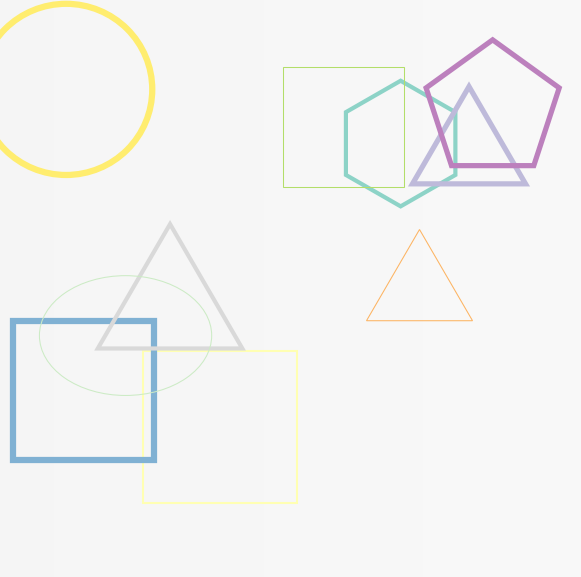[{"shape": "hexagon", "thickness": 2, "radius": 0.54, "center": [0.689, 0.751]}, {"shape": "square", "thickness": 1, "radius": 0.66, "center": [0.378, 0.26]}, {"shape": "triangle", "thickness": 2.5, "radius": 0.56, "center": [0.807, 0.737]}, {"shape": "square", "thickness": 3, "radius": 0.6, "center": [0.144, 0.323]}, {"shape": "triangle", "thickness": 0.5, "radius": 0.53, "center": [0.722, 0.496]}, {"shape": "square", "thickness": 0.5, "radius": 0.52, "center": [0.591, 0.78]}, {"shape": "triangle", "thickness": 2, "radius": 0.72, "center": [0.293, 0.467]}, {"shape": "pentagon", "thickness": 2.5, "radius": 0.6, "center": [0.848, 0.81]}, {"shape": "oval", "thickness": 0.5, "radius": 0.74, "center": [0.216, 0.418]}, {"shape": "circle", "thickness": 3, "radius": 0.74, "center": [0.114, 0.844]}]